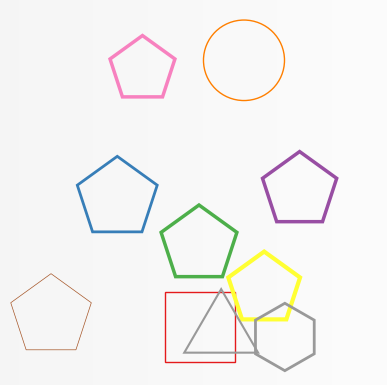[{"shape": "square", "thickness": 1, "radius": 0.45, "center": [0.516, 0.15]}, {"shape": "pentagon", "thickness": 2, "radius": 0.54, "center": [0.303, 0.486]}, {"shape": "pentagon", "thickness": 2.5, "radius": 0.51, "center": [0.514, 0.365]}, {"shape": "pentagon", "thickness": 2.5, "radius": 0.5, "center": [0.773, 0.506]}, {"shape": "circle", "thickness": 1, "radius": 0.52, "center": [0.63, 0.843]}, {"shape": "pentagon", "thickness": 3, "radius": 0.49, "center": [0.682, 0.249]}, {"shape": "pentagon", "thickness": 0.5, "radius": 0.55, "center": [0.132, 0.18]}, {"shape": "pentagon", "thickness": 2.5, "radius": 0.44, "center": [0.368, 0.82]}, {"shape": "triangle", "thickness": 1.5, "radius": 0.55, "center": [0.571, 0.139]}, {"shape": "hexagon", "thickness": 2, "radius": 0.44, "center": [0.735, 0.125]}]